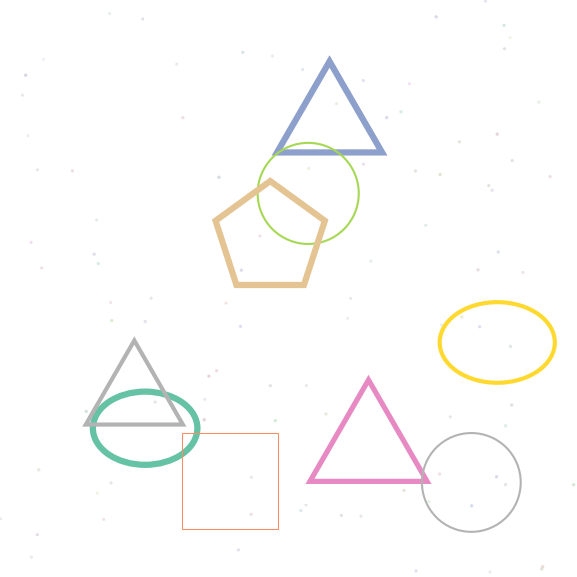[{"shape": "oval", "thickness": 3, "radius": 0.45, "center": [0.251, 0.258]}, {"shape": "square", "thickness": 0.5, "radius": 0.41, "center": [0.398, 0.166]}, {"shape": "triangle", "thickness": 3, "radius": 0.53, "center": [0.571, 0.788]}, {"shape": "triangle", "thickness": 2.5, "radius": 0.59, "center": [0.638, 0.224]}, {"shape": "circle", "thickness": 1, "radius": 0.44, "center": [0.534, 0.664]}, {"shape": "oval", "thickness": 2, "radius": 0.5, "center": [0.861, 0.406]}, {"shape": "pentagon", "thickness": 3, "radius": 0.5, "center": [0.468, 0.586]}, {"shape": "triangle", "thickness": 2, "radius": 0.49, "center": [0.233, 0.312]}, {"shape": "circle", "thickness": 1, "radius": 0.43, "center": [0.816, 0.164]}]